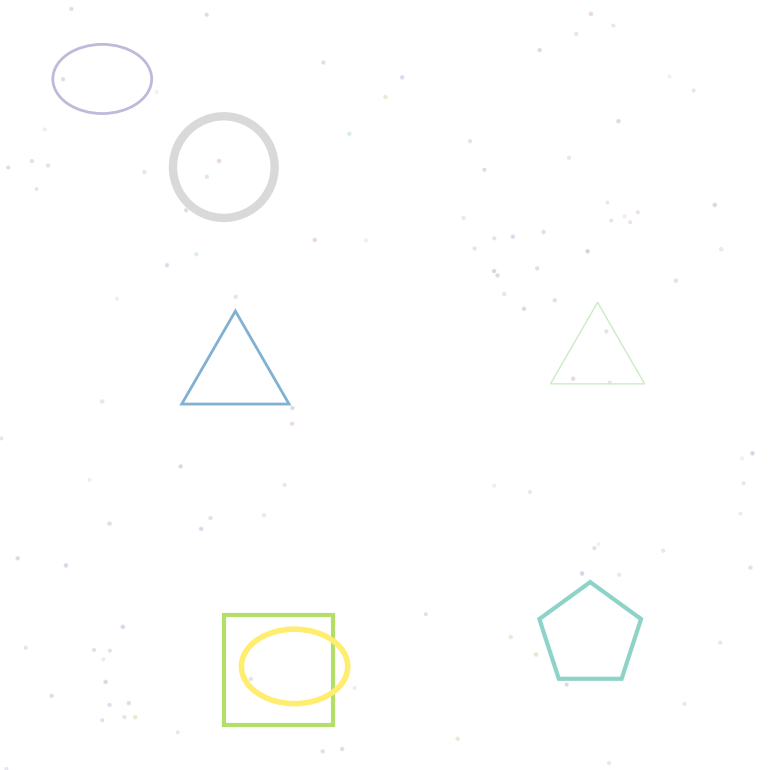[{"shape": "pentagon", "thickness": 1.5, "radius": 0.35, "center": [0.766, 0.175]}, {"shape": "oval", "thickness": 1, "radius": 0.32, "center": [0.133, 0.897]}, {"shape": "triangle", "thickness": 1, "radius": 0.4, "center": [0.306, 0.515]}, {"shape": "square", "thickness": 1.5, "radius": 0.36, "center": [0.362, 0.129]}, {"shape": "circle", "thickness": 3, "radius": 0.33, "center": [0.291, 0.783]}, {"shape": "triangle", "thickness": 0.5, "radius": 0.35, "center": [0.776, 0.537]}, {"shape": "oval", "thickness": 2, "radius": 0.35, "center": [0.383, 0.135]}]